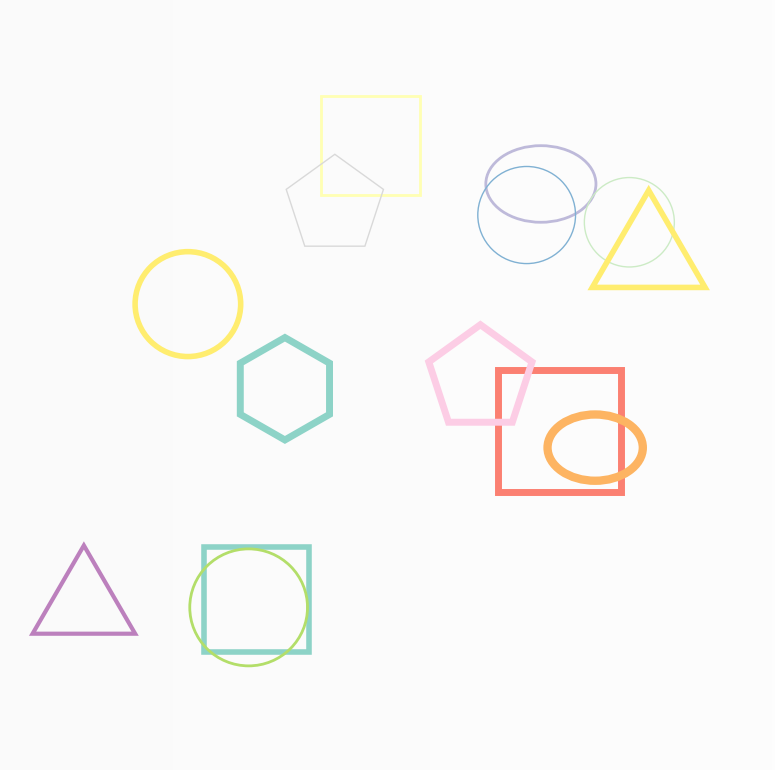[{"shape": "hexagon", "thickness": 2.5, "radius": 0.33, "center": [0.368, 0.495]}, {"shape": "square", "thickness": 2, "radius": 0.34, "center": [0.331, 0.221]}, {"shape": "square", "thickness": 1, "radius": 0.32, "center": [0.479, 0.811]}, {"shape": "oval", "thickness": 1, "radius": 0.36, "center": [0.698, 0.761]}, {"shape": "square", "thickness": 2.5, "radius": 0.4, "center": [0.722, 0.441]}, {"shape": "circle", "thickness": 0.5, "radius": 0.32, "center": [0.68, 0.721]}, {"shape": "oval", "thickness": 3, "radius": 0.31, "center": [0.768, 0.419]}, {"shape": "circle", "thickness": 1, "radius": 0.38, "center": [0.321, 0.211]}, {"shape": "pentagon", "thickness": 2.5, "radius": 0.35, "center": [0.62, 0.508]}, {"shape": "pentagon", "thickness": 0.5, "radius": 0.33, "center": [0.432, 0.734]}, {"shape": "triangle", "thickness": 1.5, "radius": 0.38, "center": [0.108, 0.215]}, {"shape": "circle", "thickness": 0.5, "radius": 0.29, "center": [0.812, 0.711]}, {"shape": "triangle", "thickness": 2, "radius": 0.42, "center": [0.837, 0.669]}, {"shape": "circle", "thickness": 2, "radius": 0.34, "center": [0.242, 0.605]}]